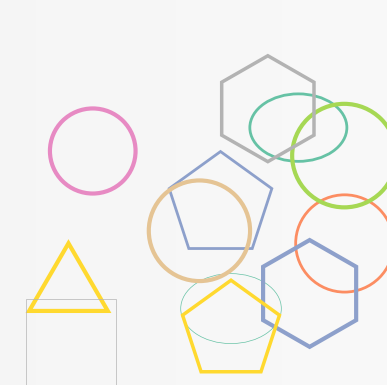[{"shape": "oval", "thickness": 2, "radius": 0.63, "center": [0.77, 0.669]}, {"shape": "oval", "thickness": 0.5, "radius": 0.65, "center": [0.596, 0.198]}, {"shape": "circle", "thickness": 2, "radius": 0.63, "center": [0.889, 0.368]}, {"shape": "hexagon", "thickness": 3, "radius": 0.69, "center": [0.799, 0.238]}, {"shape": "pentagon", "thickness": 2, "radius": 0.7, "center": [0.569, 0.467]}, {"shape": "circle", "thickness": 3, "radius": 0.55, "center": [0.239, 0.608]}, {"shape": "circle", "thickness": 3, "radius": 0.67, "center": [0.888, 0.596]}, {"shape": "pentagon", "thickness": 2.5, "radius": 0.66, "center": [0.596, 0.141]}, {"shape": "triangle", "thickness": 3, "radius": 0.59, "center": [0.177, 0.251]}, {"shape": "circle", "thickness": 3, "radius": 0.65, "center": [0.515, 0.401]}, {"shape": "hexagon", "thickness": 2.5, "radius": 0.69, "center": [0.691, 0.718]}, {"shape": "square", "thickness": 0.5, "radius": 0.58, "center": [0.184, 0.106]}]